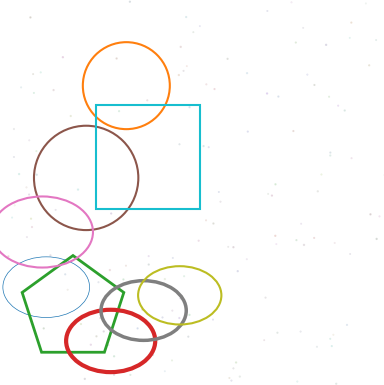[{"shape": "oval", "thickness": 0.5, "radius": 0.56, "center": [0.12, 0.254]}, {"shape": "circle", "thickness": 1.5, "radius": 0.56, "center": [0.328, 0.778]}, {"shape": "pentagon", "thickness": 2, "radius": 0.69, "center": [0.19, 0.197]}, {"shape": "oval", "thickness": 3, "radius": 0.58, "center": [0.287, 0.114]}, {"shape": "circle", "thickness": 1.5, "radius": 0.68, "center": [0.224, 0.538]}, {"shape": "oval", "thickness": 1.5, "radius": 0.66, "center": [0.11, 0.397]}, {"shape": "oval", "thickness": 2.5, "radius": 0.55, "center": [0.373, 0.193]}, {"shape": "oval", "thickness": 1.5, "radius": 0.54, "center": [0.467, 0.233]}, {"shape": "square", "thickness": 1.5, "radius": 0.67, "center": [0.385, 0.592]}]